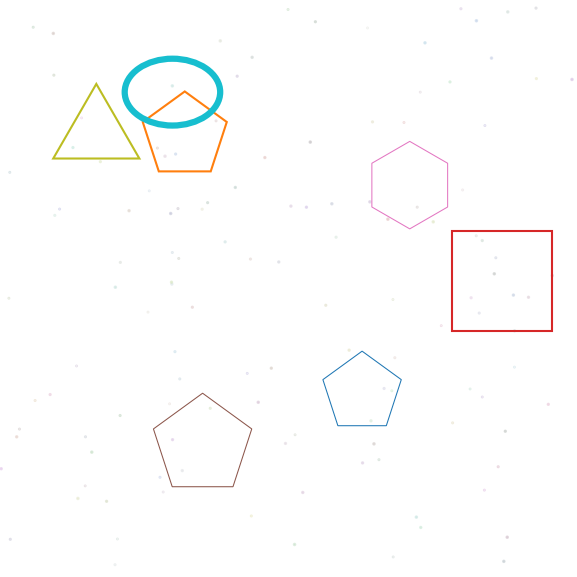[{"shape": "pentagon", "thickness": 0.5, "radius": 0.36, "center": [0.627, 0.32]}, {"shape": "pentagon", "thickness": 1, "radius": 0.38, "center": [0.32, 0.764]}, {"shape": "square", "thickness": 1, "radius": 0.43, "center": [0.869, 0.512]}, {"shape": "pentagon", "thickness": 0.5, "radius": 0.45, "center": [0.351, 0.229]}, {"shape": "hexagon", "thickness": 0.5, "radius": 0.38, "center": [0.71, 0.679]}, {"shape": "triangle", "thickness": 1, "radius": 0.43, "center": [0.167, 0.768]}, {"shape": "oval", "thickness": 3, "radius": 0.41, "center": [0.299, 0.84]}]